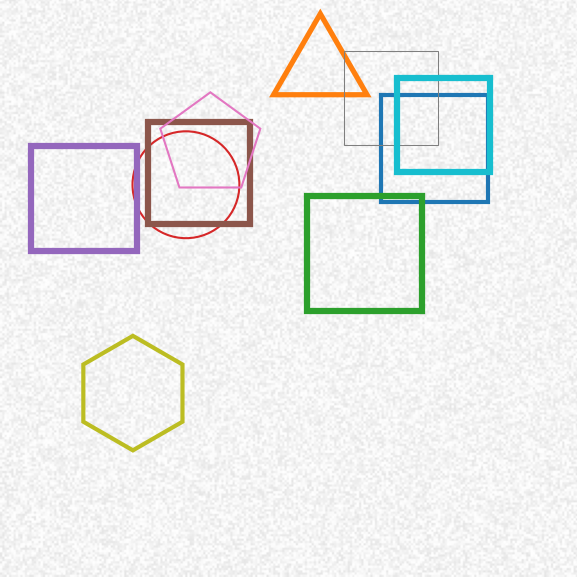[{"shape": "square", "thickness": 2, "radius": 0.46, "center": [0.752, 0.742]}, {"shape": "triangle", "thickness": 2.5, "radius": 0.47, "center": [0.555, 0.882]}, {"shape": "square", "thickness": 3, "radius": 0.5, "center": [0.631, 0.561]}, {"shape": "circle", "thickness": 1, "radius": 0.46, "center": [0.322, 0.679]}, {"shape": "square", "thickness": 3, "radius": 0.46, "center": [0.145, 0.655]}, {"shape": "square", "thickness": 3, "radius": 0.44, "center": [0.345, 0.7]}, {"shape": "pentagon", "thickness": 1, "radius": 0.46, "center": [0.364, 0.748]}, {"shape": "square", "thickness": 0.5, "radius": 0.41, "center": [0.677, 0.83]}, {"shape": "hexagon", "thickness": 2, "radius": 0.5, "center": [0.23, 0.318]}, {"shape": "square", "thickness": 3, "radius": 0.41, "center": [0.768, 0.782]}]